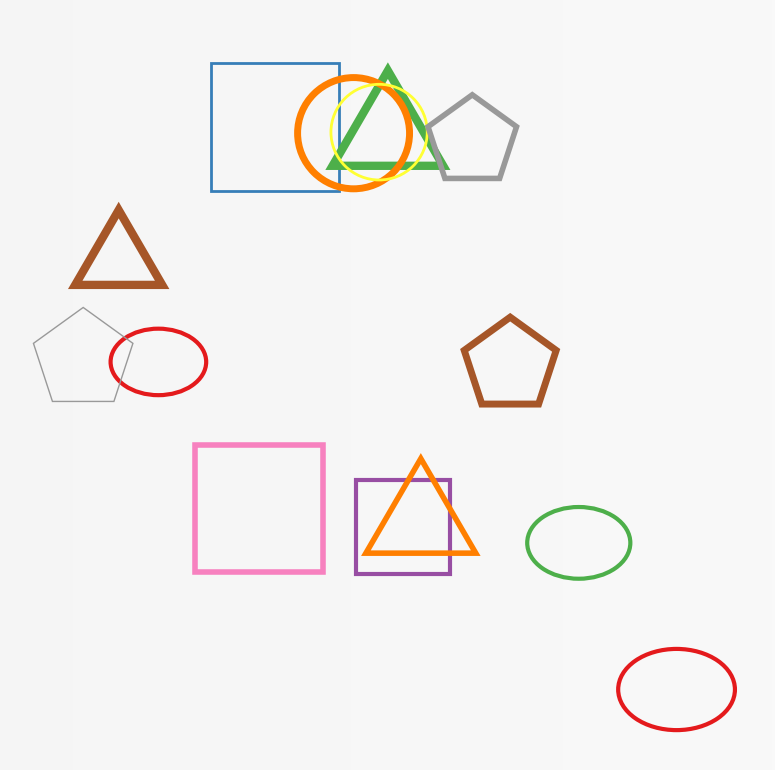[{"shape": "oval", "thickness": 1.5, "radius": 0.31, "center": [0.204, 0.53]}, {"shape": "oval", "thickness": 1.5, "radius": 0.38, "center": [0.873, 0.105]}, {"shape": "square", "thickness": 1, "radius": 0.41, "center": [0.355, 0.835]}, {"shape": "oval", "thickness": 1.5, "radius": 0.33, "center": [0.747, 0.295]}, {"shape": "triangle", "thickness": 3, "radius": 0.41, "center": [0.5, 0.826]}, {"shape": "square", "thickness": 1.5, "radius": 0.3, "center": [0.52, 0.316]}, {"shape": "circle", "thickness": 2.5, "radius": 0.36, "center": [0.456, 0.827]}, {"shape": "triangle", "thickness": 2, "radius": 0.41, "center": [0.543, 0.323]}, {"shape": "circle", "thickness": 1, "radius": 0.31, "center": [0.489, 0.828]}, {"shape": "pentagon", "thickness": 2.5, "radius": 0.31, "center": [0.658, 0.526]}, {"shape": "triangle", "thickness": 3, "radius": 0.32, "center": [0.153, 0.662]}, {"shape": "square", "thickness": 2, "radius": 0.41, "center": [0.334, 0.34]}, {"shape": "pentagon", "thickness": 2, "radius": 0.3, "center": [0.609, 0.817]}, {"shape": "pentagon", "thickness": 0.5, "radius": 0.34, "center": [0.107, 0.533]}]